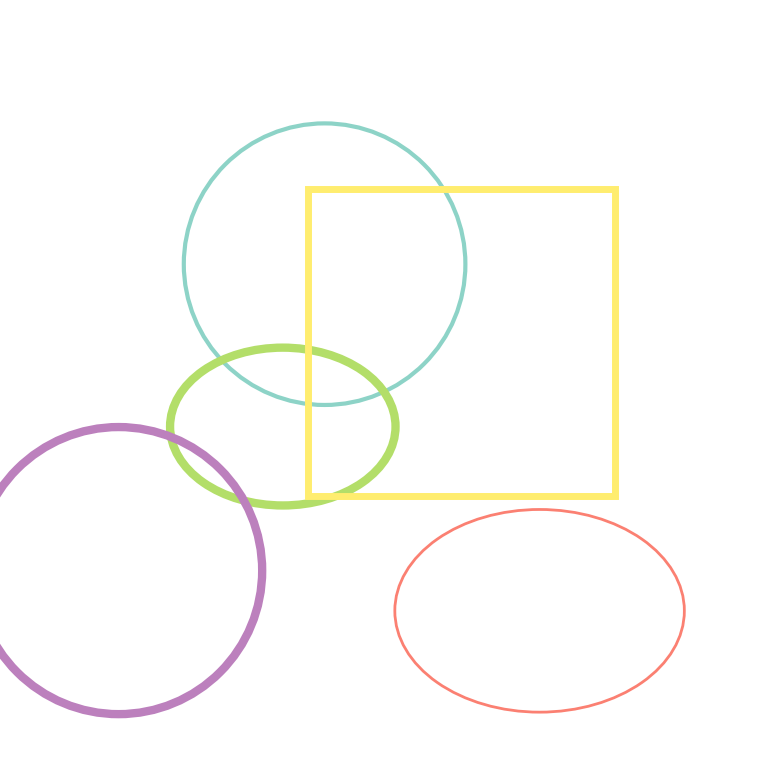[{"shape": "circle", "thickness": 1.5, "radius": 0.91, "center": [0.422, 0.657]}, {"shape": "oval", "thickness": 1, "radius": 0.94, "center": [0.701, 0.207]}, {"shape": "oval", "thickness": 3, "radius": 0.73, "center": [0.367, 0.446]}, {"shape": "circle", "thickness": 3, "radius": 0.93, "center": [0.154, 0.259]}, {"shape": "square", "thickness": 2.5, "radius": 1.0, "center": [0.599, 0.555]}]